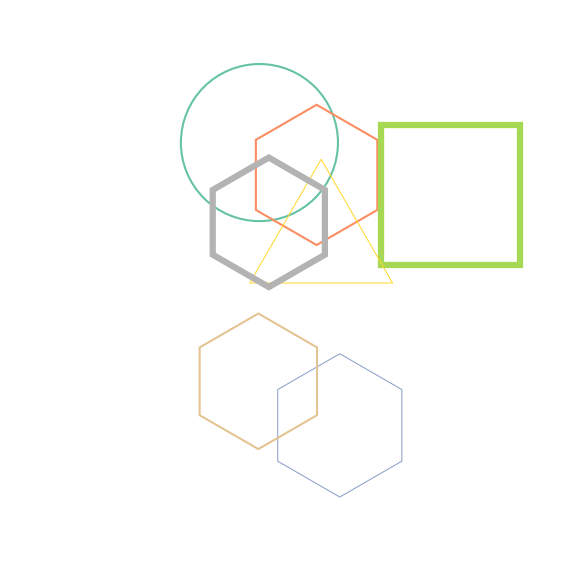[{"shape": "circle", "thickness": 1, "radius": 0.68, "center": [0.449, 0.752]}, {"shape": "hexagon", "thickness": 1, "radius": 0.61, "center": [0.548, 0.696]}, {"shape": "hexagon", "thickness": 0.5, "radius": 0.62, "center": [0.588, 0.263]}, {"shape": "square", "thickness": 3, "radius": 0.61, "center": [0.78, 0.662]}, {"shape": "triangle", "thickness": 0.5, "radius": 0.71, "center": [0.556, 0.58]}, {"shape": "hexagon", "thickness": 1, "radius": 0.59, "center": [0.447, 0.339]}, {"shape": "hexagon", "thickness": 3, "radius": 0.56, "center": [0.465, 0.614]}]